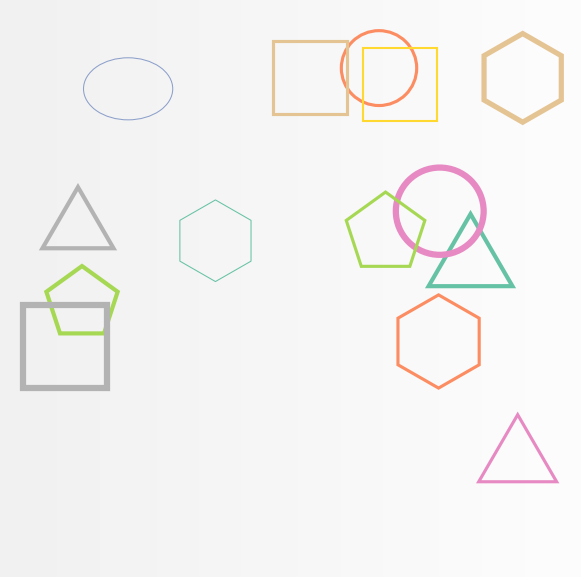[{"shape": "hexagon", "thickness": 0.5, "radius": 0.35, "center": [0.371, 0.582]}, {"shape": "triangle", "thickness": 2, "radius": 0.42, "center": [0.81, 0.545]}, {"shape": "circle", "thickness": 1.5, "radius": 0.32, "center": [0.652, 0.881]}, {"shape": "hexagon", "thickness": 1.5, "radius": 0.4, "center": [0.755, 0.408]}, {"shape": "oval", "thickness": 0.5, "radius": 0.38, "center": [0.22, 0.845]}, {"shape": "triangle", "thickness": 1.5, "radius": 0.39, "center": [0.891, 0.204]}, {"shape": "circle", "thickness": 3, "radius": 0.38, "center": [0.757, 0.633]}, {"shape": "pentagon", "thickness": 2, "radius": 0.32, "center": [0.141, 0.474]}, {"shape": "pentagon", "thickness": 1.5, "radius": 0.36, "center": [0.663, 0.595]}, {"shape": "square", "thickness": 1, "radius": 0.32, "center": [0.688, 0.852]}, {"shape": "hexagon", "thickness": 2.5, "radius": 0.38, "center": [0.899, 0.864]}, {"shape": "square", "thickness": 1.5, "radius": 0.32, "center": [0.534, 0.865]}, {"shape": "triangle", "thickness": 2, "radius": 0.35, "center": [0.134, 0.605]}, {"shape": "square", "thickness": 3, "radius": 0.36, "center": [0.112, 0.399]}]